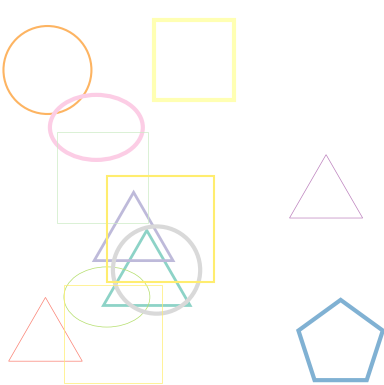[{"shape": "triangle", "thickness": 2, "radius": 0.65, "center": [0.381, 0.272]}, {"shape": "square", "thickness": 3, "radius": 0.52, "center": [0.504, 0.845]}, {"shape": "triangle", "thickness": 2, "radius": 0.59, "center": [0.347, 0.382]}, {"shape": "triangle", "thickness": 0.5, "radius": 0.55, "center": [0.118, 0.117]}, {"shape": "pentagon", "thickness": 3, "radius": 0.58, "center": [0.885, 0.106]}, {"shape": "circle", "thickness": 1.5, "radius": 0.57, "center": [0.123, 0.818]}, {"shape": "oval", "thickness": 0.5, "radius": 0.56, "center": [0.278, 0.229]}, {"shape": "oval", "thickness": 3, "radius": 0.6, "center": [0.25, 0.669]}, {"shape": "circle", "thickness": 3, "radius": 0.57, "center": [0.407, 0.299]}, {"shape": "triangle", "thickness": 0.5, "radius": 0.55, "center": [0.847, 0.489]}, {"shape": "square", "thickness": 0.5, "radius": 0.59, "center": [0.266, 0.539]}, {"shape": "square", "thickness": 0.5, "radius": 0.64, "center": [0.293, 0.132]}, {"shape": "square", "thickness": 1.5, "radius": 0.69, "center": [0.417, 0.406]}]